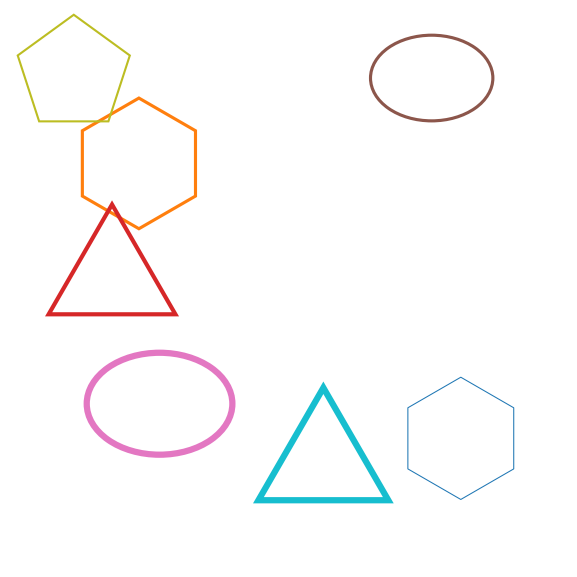[{"shape": "hexagon", "thickness": 0.5, "radius": 0.53, "center": [0.798, 0.24]}, {"shape": "hexagon", "thickness": 1.5, "radius": 0.57, "center": [0.241, 0.716]}, {"shape": "triangle", "thickness": 2, "radius": 0.63, "center": [0.194, 0.518]}, {"shape": "oval", "thickness": 1.5, "radius": 0.53, "center": [0.747, 0.864]}, {"shape": "oval", "thickness": 3, "radius": 0.63, "center": [0.276, 0.3]}, {"shape": "pentagon", "thickness": 1, "radius": 0.51, "center": [0.128, 0.872]}, {"shape": "triangle", "thickness": 3, "radius": 0.65, "center": [0.56, 0.198]}]